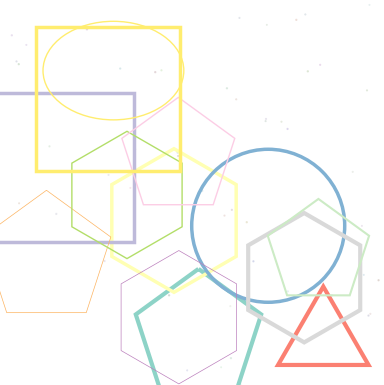[{"shape": "pentagon", "thickness": 3, "radius": 0.86, "center": [0.516, 0.13]}, {"shape": "hexagon", "thickness": 2.5, "radius": 0.93, "center": [0.452, 0.427]}, {"shape": "square", "thickness": 2.5, "radius": 0.97, "center": [0.153, 0.565]}, {"shape": "triangle", "thickness": 3, "radius": 0.68, "center": [0.84, 0.12]}, {"shape": "circle", "thickness": 2.5, "radius": 0.99, "center": [0.697, 0.414]}, {"shape": "pentagon", "thickness": 0.5, "radius": 0.88, "center": [0.121, 0.33]}, {"shape": "hexagon", "thickness": 1, "radius": 0.83, "center": [0.33, 0.494]}, {"shape": "pentagon", "thickness": 1, "radius": 0.77, "center": [0.463, 0.593]}, {"shape": "hexagon", "thickness": 3, "radius": 0.84, "center": [0.79, 0.279]}, {"shape": "hexagon", "thickness": 0.5, "radius": 0.87, "center": [0.465, 0.176]}, {"shape": "pentagon", "thickness": 1.5, "radius": 0.69, "center": [0.827, 0.345]}, {"shape": "square", "thickness": 2.5, "radius": 0.93, "center": [0.28, 0.744]}, {"shape": "oval", "thickness": 1, "radius": 0.91, "center": [0.295, 0.817]}]